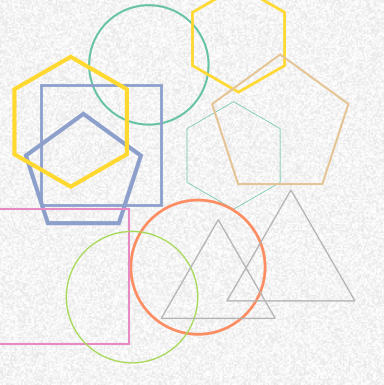[{"shape": "circle", "thickness": 1.5, "radius": 0.78, "center": [0.387, 0.831]}, {"shape": "hexagon", "thickness": 0.5, "radius": 0.7, "center": [0.607, 0.596]}, {"shape": "circle", "thickness": 2, "radius": 0.87, "center": [0.514, 0.306]}, {"shape": "square", "thickness": 2, "radius": 0.77, "center": [0.262, 0.623]}, {"shape": "pentagon", "thickness": 3, "radius": 0.78, "center": [0.217, 0.547]}, {"shape": "square", "thickness": 1.5, "radius": 0.87, "center": [0.16, 0.281]}, {"shape": "circle", "thickness": 1, "radius": 0.85, "center": [0.343, 0.228]}, {"shape": "hexagon", "thickness": 2, "radius": 0.69, "center": [0.62, 0.899]}, {"shape": "hexagon", "thickness": 3, "radius": 0.84, "center": [0.184, 0.684]}, {"shape": "pentagon", "thickness": 1.5, "radius": 0.93, "center": [0.728, 0.672]}, {"shape": "triangle", "thickness": 1, "radius": 0.96, "center": [0.756, 0.314]}, {"shape": "triangle", "thickness": 1, "radius": 0.85, "center": [0.567, 0.258]}]